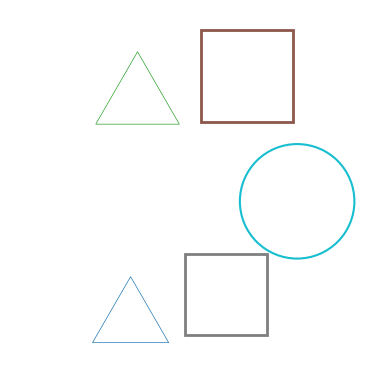[{"shape": "triangle", "thickness": 0.5, "radius": 0.57, "center": [0.339, 0.167]}, {"shape": "triangle", "thickness": 0.5, "radius": 0.63, "center": [0.357, 0.74]}, {"shape": "square", "thickness": 2, "radius": 0.6, "center": [0.642, 0.802]}, {"shape": "square", "thickness": 2, "radius": 0.53, "center": [0.587, 0.235]}, {"shape": "circle", "thickness": 1.5, "radius": 0.74, "center": [0.772, 0.477]}]